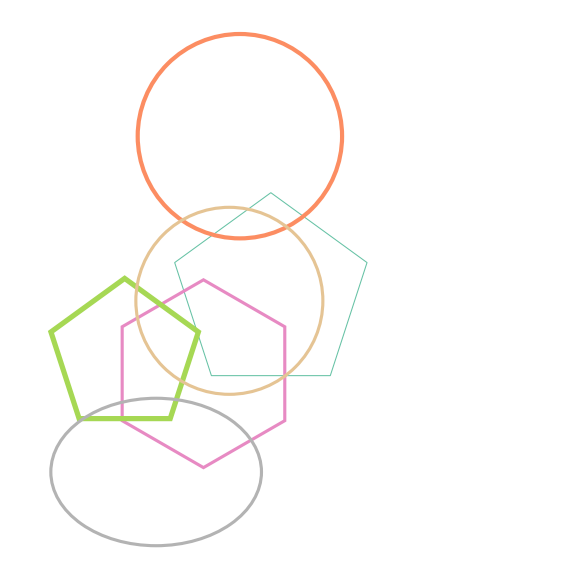[{"shape": "pentagon", "thickness": 0.5, "radius": 0.88, "center": [0.469, 0.49]}, {"shape": "circle", "thickness": 2, "radius": 0.88, "center": [0.415, 0.763]}, {"shape": "hexagon", "thickness": 1.5, "radius": 0.81, "center": [0.352, 0.352]}, {"shape": "pentagon", "thickness": 2.5, "radius": 0.67, "center": [0.216, 0.383]}, {"shape": "circle", "thickness": 1.5, "radius": 0.81, "center": [0.397, 0.478]}, {"shape": "oval", "thickness": 1.5, "radius": 0.91, "center": [0.27, 0.182]}]